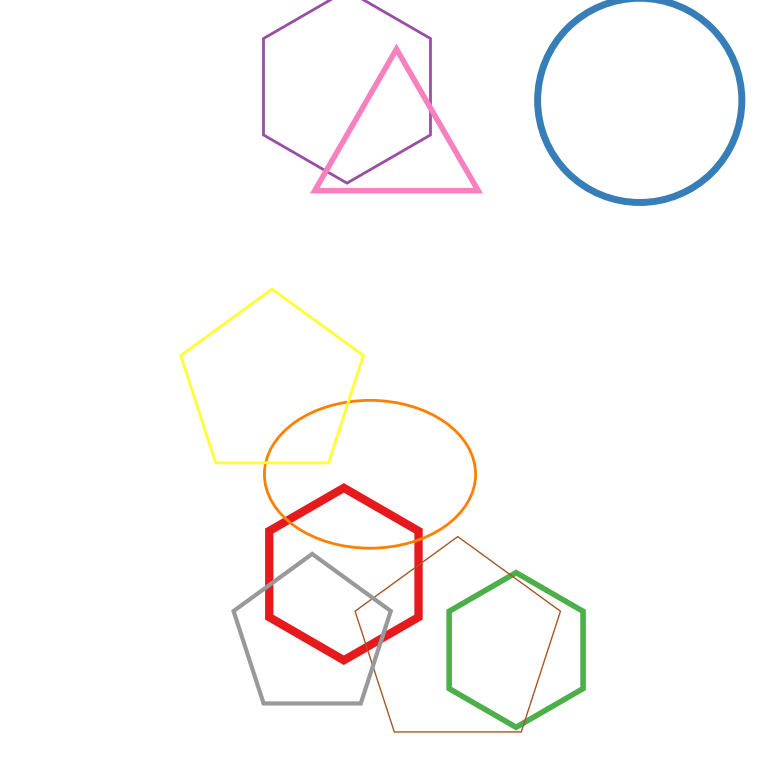[{"shape": "hexagon", "thickness": 3, "radius": 0.56, "center": [0.447, 0.254]}, {"shape": "circle", "thickness": 2.5, "radius": 0.66, "center": [0.831, 0.87]}, {"shape": "hexagon", "thickness": 2, "radius": 0.5, "center": [0.67, 0.156]}, {"shape": "hexagon", "thickness": 1, "radius": 0.63, "center": [0.451, 0.887]}, {"shape": "oval", "thickness": 1, "radius": 0.69, "center": [0.481, 0.384]}, {"shape": "pentagon", "thickness": 1, "radius": 0.62, "center": [0.353, 0.5]}, {"shape": "pentagon", "thickness": 0.5, "radius": 0.7, "center": [0.595, 0.163]}, {"shape": "triangle", "thickness": 2, "radius": 0.61, "center": [0.515, 0.814]}, {"shape": "pentagon", "thickness": 1.5, "radius": 0.54, "center": [0.405, 0.173]}]